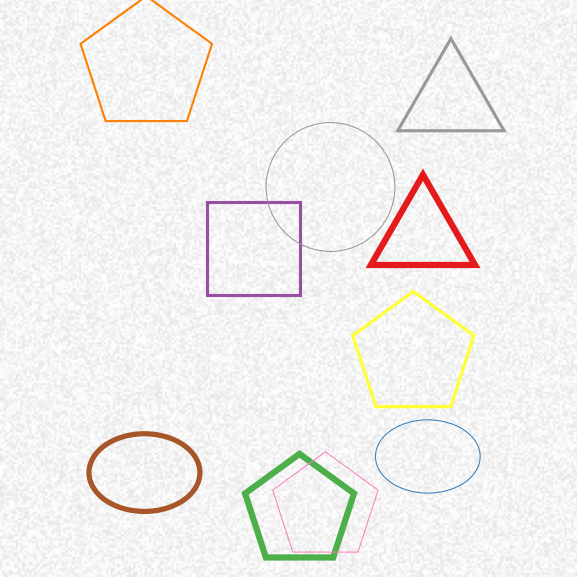[{"shape": "triangle", "thickness": 3, "radius": 0.52, "center": [0.732, 0.592]}, {"shape": "oval", "thickness": 0.5, "radius": 0.45, "center": [0.741, 0.209]}, {"shape": "pentagon", "thickness": 3, "radius": 0.5, "center": [0.519, 0.114]}, {"shape": "square", "thickness": 1.5, "radius": 0.4, "center": [0.439, 0.569]}, {"shape": "pentagon", "thickness": 1, "radius": 0.6, "center": [0.253, 0.886]}, {"shape": "pentagon", "thickness": 1.5, "radius": 0.55, "center": [0.716, 0.384]}, {"shape": "oval", "thickness": 2.5, "radius": 0.48, "center": [0.25, 0.181]}, {"shape": "pentagon", "thickness": 0.5, "radius": 0.48, "center": [0.563, 0.121]}, {"shape": "triangle", "thickness": 1.5, "radius": 0.53, "center": [0.781, 0.826]}, {"shape": "circle", "thickness": 0.5, "radius": 0.56, "center": [0.572, 0.675]}]